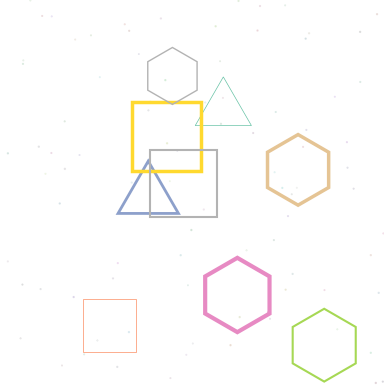[{"shape": "triangle", "thickness": 0.5, "radius": 0.42, "center": [0.58, 0.716]}, {"shape": "square", "thickness": 0.5, "radius": 0.34, "center": [0.285, 0.154]}, {"shape": "triangle", "thickness": 2, "radius": 0.45, "center": [0.385, 0.491]}, {"shape": "hexagon", "thickness": 3, "radius": 0.48, "center": [0.616, 0.234]}, {"shape": "hexagon", "thickness": 1.5, "radius": 0.47, "center": [0.842, 0.103]}, {"shape": "square", "thickness": 2.5, "radius": 0.45, "center": [0.433, 0.646]}, {"shape": "hexagon", "thickness": 2.5, "radius": 0.46, "center": [0.774, 0.559]}, {"shape": "hexagon", "thickness": 1, "radius": 0.37, "center": [0.448, 0.803]}, {"shape": "square", "thickness": 1.5, "radius": 0.43, "center": [0.477, 0.523]}]